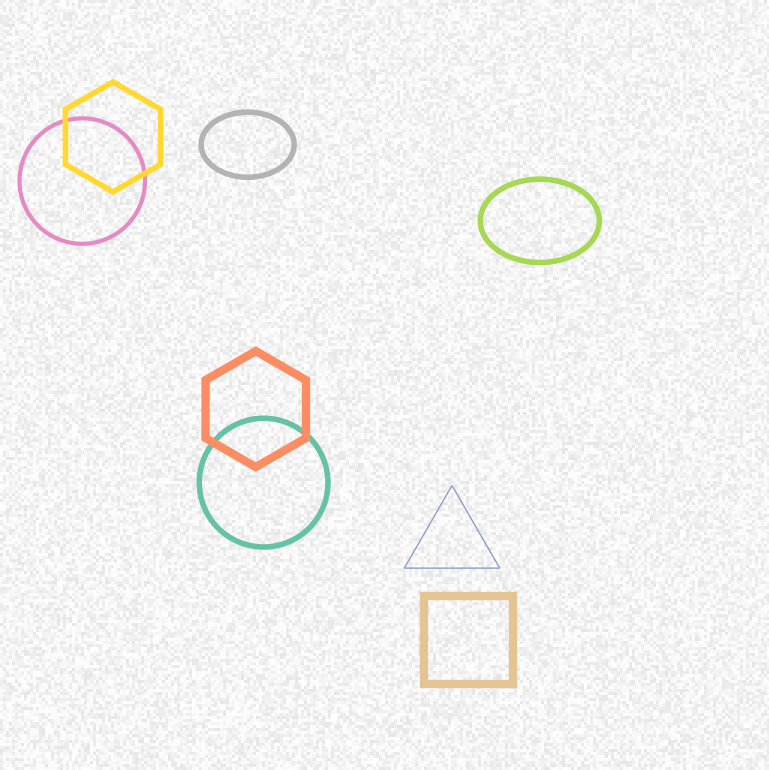[{"shape": "circle", "thickness": 2, "radius": 0.42, "center": [0.342, 0.373]}, {"shape": "hexagon", "thickness": 3, "radius": 0.38, "center": [0.332, 0.469]}, {"shape": "triangle", "thickness": 0.5, "radius": 0.36, "center": [0.587, 0.298]}, {"shape": "circle", "thickness": 1.5, "radius": 0.41, "center": [0.107, 0.765]}, {"shape": "oval", "thickness": 2, "radius": 0.39, "center": [0.701, 0.713]}, {"shape": "hexagon", "thickness": 2, "radius": 0.36, "center": [0.147, 0.822]}, {"shape": "square", "thickness": 3, "radius": 0.29, "center": [0.608, 0.168]}, {"shape": "oval", "thickness": 2, "radius": 0.3, "center": [0.322, 0.812]}]